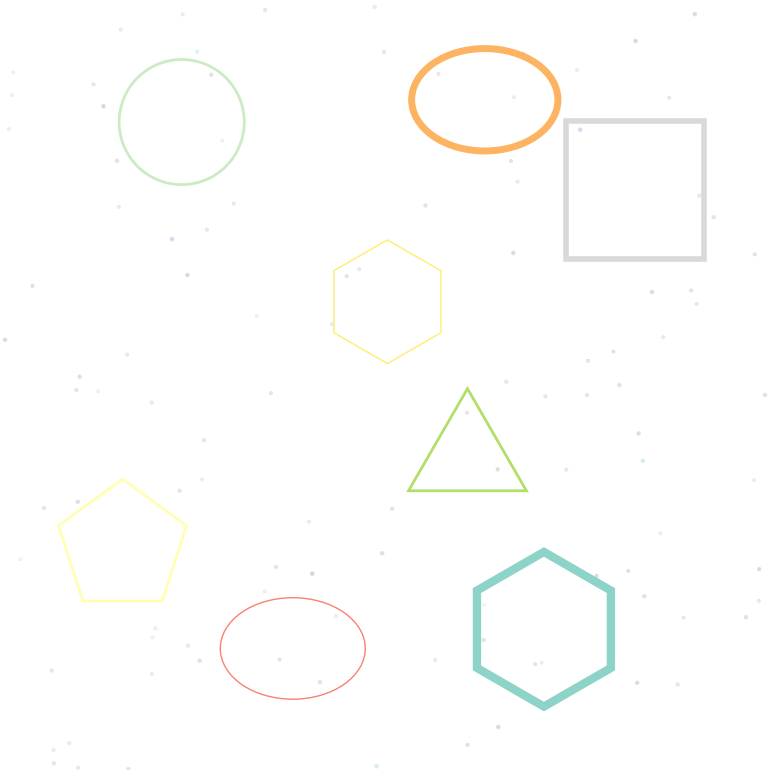[{"shape": "hexagon", "thickness": 3, "radius": 0.5, "center": [0.706, 0.183]}, {"shape": "pentagon", "thickness": 1, "radius": 0.44, "center": [0.159, 0.29]}, {"shape": "oval", "thickness": 0.5, "radius": 0.47, "center": [0.38, 0.158]}, {"shape": "oval", "thickness": 2.5, "radius": 0.47, "center": [0.63, 0.87]}, {"shape": "triangle", "thickness": 1, "radius": 0.44, "center": [0.607, 0.407]}, {"shape": "square", "thickness": 2, "radius": 0.45, "center": [0.825, 0.753]}, {"shape": "circle", "thickness": 1, "radius": 0.41, "center": [0.236, 0.841]}, {"shape": "hexagon", "thickness": 0.5, "radius": 0.4, "center": [0.503, 0.608]}]